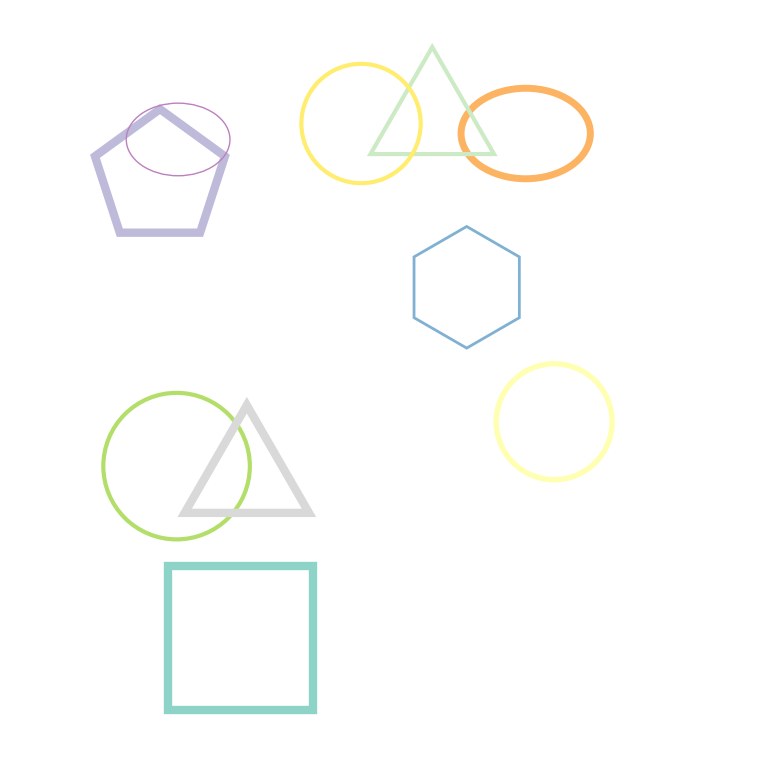[{"shape": "square", "thickness": 3, "radius": 0.47, "center": [0.312, 0.172]}, {"shape": "circle", "thickness": 2, "radius": 0.38, "center": [0.72, 0.452]}, {"shape": "pentagon", "thickness": 3, "radius": 0.44, "center": [0.208, 0.77]}, {"shape": "hexagon", "thickness": 1, "radius": 0.39, "center": [0.606, 0.627]}, {"shape": "oval", "thickness": 2.5, "radius": 0.42, "center": [0.683, 0.827]}, {"shape": "circle", "thickness": 1.5, "radius": 0.48, "center": [0.229, 0.395]}, {"shape": "triangle", "thickness": 3, "radius": 0.47, "center": [0.321, 0.381]}, {"shape": "oval", "thickness": 0.5, "radius": 0.34, "center": [0.231, 0.819]}, {"shape": "triangle", "thickness": 1.5, "radius": 0.46, "center": [0.561, 0.846]}, {"shape": "circle", "thickness": 1.5, "radius": 0.39, "center": [0.469, 0.84]}]